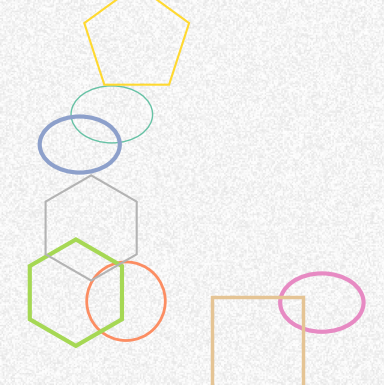[{"shape": "oval", "thickness": 1, "radius": 0.53, "center": [0.29, 0.703]}, {"shape": "circle", "thickness": 2, "radius": 0.51, "center": [0.327, 0.218]}, {"shape": "oval", "thickness": 3, "radius": 0.52, "center": [0.207, 0.625]}, {"shape": "oval", "thickness": 3, "radius": 0.54, "center": [0.836, 0.214]}, {"shape": "hexagon", "thickness": 3, "radius": 0.69, "center": [0.197, 0.24]}, {"shape": "pentagon", "thickness": 1.5, "radius": 0.72, "center": [0.355, 0.896]}, {"shape": "square", "thickness": 2.5, "radius": 0.59, "center": [0.669, 0.11]}, {"shape": "hexagon", "thickness": 1.5, "radius": 0.68, "center": [0.237, 0.408]}]